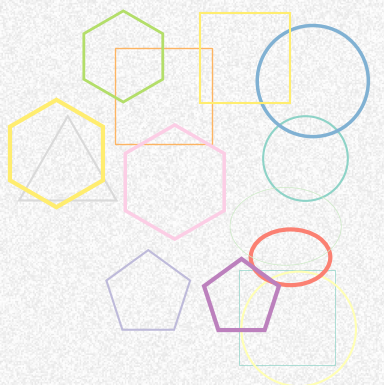[{"shape": "circle", "thickness": 1.5, "radius": 0.55, "center": [0.793, 0.588]}, {"shape": "square", "thickness": 0.5, "radius": 0.62, "center": [0.745, 0.175]}, {"shape": "circle", "thickness": 1.5, "radius": 0.74, "center": [0.776, 0.146]}, {"shape": "pentagon", "thickness": 1.5, "radius": 0.57, "center": [0.385, 0.236]}, {"shape": "oval", "thickness": 3, "radius": 0.52, "center": [0.755, 0.332]}, {"shape": "circle", "thickness": 2.5, "radius": 0.72, "center": [0.812, 0.789]}, {"shape": "square", "thickness": 1, "radius": 0.63, "center": [0.425, 0.75]}, {"shape": "hexagon", "thickness": 2, "radius": 0.59, "center": [0.32, 0.853]}, {"shape": "hexagon", "thickness": 2.5, "radius": 0.74, "center": [0.454, 0.527]}, {"shape": "triangle", "thickness": 1.5, "radius": 0.73, "center": [0.176, 0.552]}, {"shape": "pentagon", "thickness": 3, "radius": 0.51, "center": [0.627, 0.225]}, {"shape": "oval", "thickness": 0.5, "radius": 0.72, "center": [0.742, 0.412]}, {"shape": "square", "thickness": 1.5, "radius": 0.58, "center": [0.637, 0.85]}, {"shape": "hexagon", "thickness": 3, "radius": 0.7, "center": [0.147, 0.601]}]